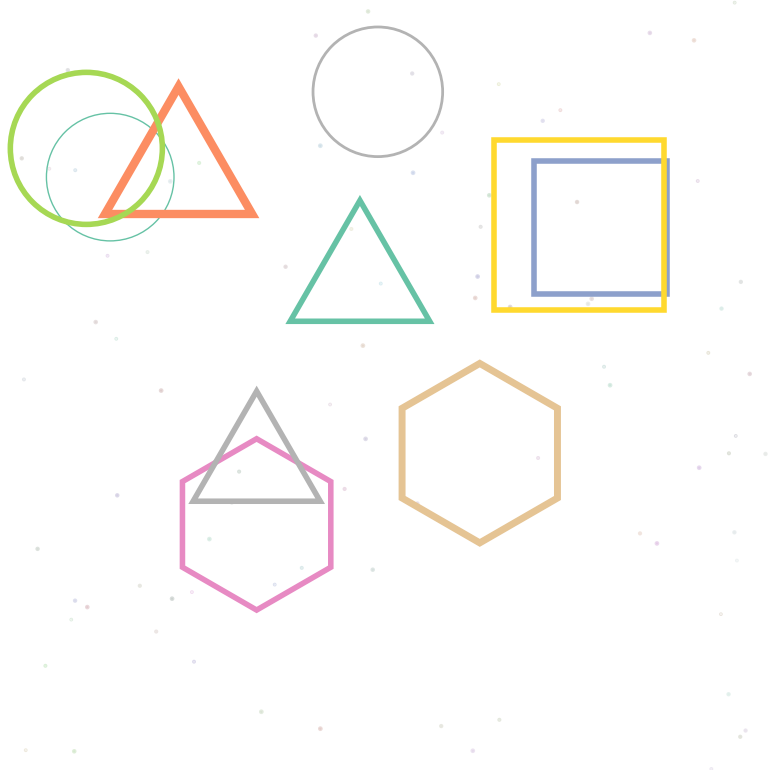[{"shape": "triangle", "thickness": 2, "radius": 0.52, "center": [0.467, 0.635]}, {"shape": "circle", "thickness": 0.5, "radius": 0.41, "center": [0.143, 0.77]}, {"shape": "triangle", "thickness": 3, "radius": 0.55, "center": [0.232, 0.777]}, {"shape": "square", "thickness": 2, "radius": 0.43, "center": [0.78, 0.705]}, {"shape": "hexagon", "thickness": 2, "radius": 0.56, "center": [0.333, 0.319]}, {"shape": "circle", "thickness": 2, "radius": 0.49, "center": [0.112, 0.807]}, {"shape": "square", "thickness": 2, "radius": 0.55, "center": [0.752, 0.708]}, {"shape": "hexagon", "thickness": 2.5, "radius": 0.58, "center": [0.623, 0.411]}, {"shape": "circle", "thickness": 1, "radius": 0.42, "center": [0.491, 0.881]}, {"shape": "triangle", "thickness": 2, "radius": 0.48, "center": [0.333, 0.397]}]